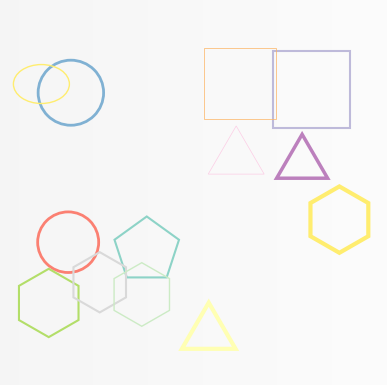[{"shape": "pentagon", "thickness": 1.5, "radius": 0.44, "center": [0.379, 0.35]}, {"shape": "triangle", "thickness": 3, "radius": 0.4, "center": [0.539, 0.134]}, {"shape": "square", "thickness": 1.5, "radius": 0.5, "center": [0.804, 0.767]}, {"shape": "circle", "thickness": 2, "radius": 0.39, "center": [0.176, 0.371]}, {"shape": "circle", "thickness": 2, "radius": 0.42, "center": [0.183, 0.759]}, {"shape": "square", "thickness": 0.5, "radius": 0.47, "center": [0.619, 0.783]}, {"shape": "hexagon", "thickness": 1.5, "radius": 0.44, "center": [0.126, 0.213]}, {"shape": "triangle", "thickness": 0.5, "radius": 0.42, "center": [0.61, 0.589]}, {"shape": "hexagon", "thickness": 1.5, "radius": 0.39, "center": [0.257, 0.267]}, {"shape": "triangle", "thickness": 2.5, "radius": 0.38, "center": [0.78, 0.575]}, {"shape": "hexagon", "thickness": 1, "radius": 0.41, "center": [0.366, 0.235]}, {"shape": "hexagon", "thickness": 3, "radius": 0.43, "center": [0.876, 0.43]}, {"shape": "oval", "thickness": 1, "radius": 0.36, "center": [0.107, 0.782]}]